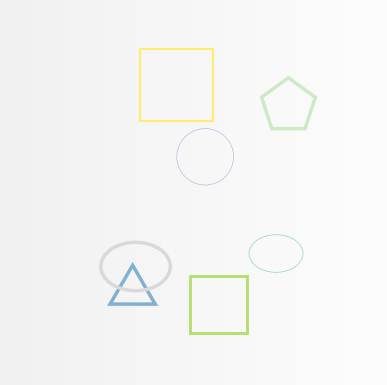[{"shape": "oval", "thickness": 0.5, "radius": 0.35, "center": [0.712, 0.342]}, {"shape": "circle", "thickness": 0.5, "radius": 0.37, "center": [0.53, 0.593]}, {"shape": "triangle", "thickness": 2.5, "radius": 0.34, "center": [0.342, 0.244]}, {"shape": "square", "thickness": 2, "radius": 0.37, "center": [0.565, 0.209]}, {"shape": "oval", "thickness": 2.5, "radius": 0.45, "center": [0.35, 0.308]}, {"shape": "pentagon", "thickness": 2.5, "radius": 0.37, "center": [0.744, 0.725]}, {"shape": "square", "thickness": 1.5, "radius": 0.47, "center": [0.456, 0.779]}]